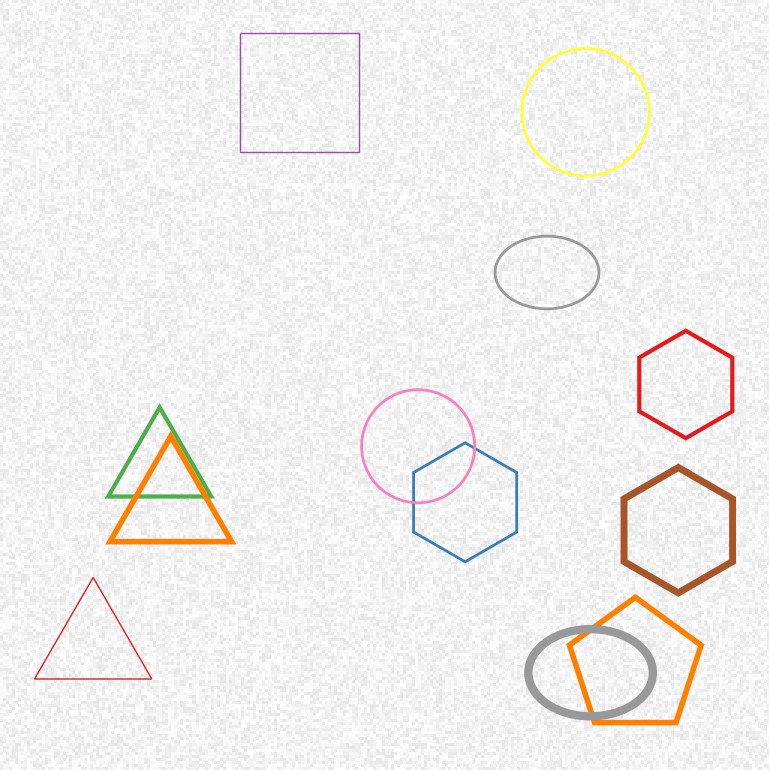[{"shape": "triangle", "thickness": 0.5, "radius": 0.44, "center": [0.121, 0.162]}, {"shape": "hexagon", "thickness": 1.5, "radius": 0.35, "center": [0.891, 0.501]}, {"shape": "hexagon", "thickness": 1, "radius": 0.39, "center": [0.604, 0.348]}, {"shape": "triangle", "thickness": 1.5, "radius": 0.39, "center": [0.207, 0.394]}, {"shape": "square", "thickness": 0.5, "radius": 0.39, "center": [0.389, 0.88]}, {"shape": "triangle", "thickness": 2, "radius": 0.46, "center": [0.222, 0.342]}, {"shape": "pentagon", "thickness": 2, "radius": 0.45, "center": [0.825, 0.134]}, {"shape": "circle", "thickness": 1, "radius": 0.41, "center": [0.761, 0.854]}, {"shape": "hexagon", "thickness": 2.5, "radius": 0.41, "center": [0.881, 0.311]}, {"shape": "circle", "thickness": 1, "radius": 0.37, "center": [0.543, 0.42]}, {"shape": "oval", "thickness": 1, "radius": 0.34, "center": [0.71, 0.646]}, {"shape": "oval", "thickness": 3, "radius": 0.4, "center": [0.767, 0.126]}]